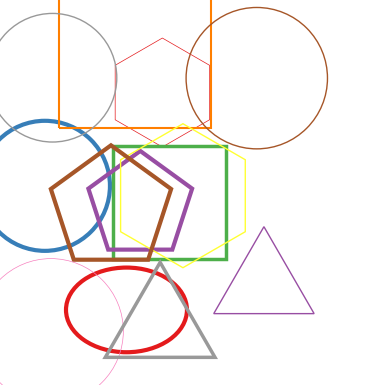[{"shape": "hexagon", "thickness": 0.5, "radius": 0.71, "center": [0.422, 0.76]}, {"shape": "oval", "thickness": 3, "radius": 0.79, "center": [0.328, 0.195]}, {"shape": "circle", "thickness": 3, "radius": 0.84, "center": [0.117, 0.517]}, {"shape": "square", "thickness": 2.5, "radius": 0.73, "center": [0.441, 0.475]}, {"shape": "triangle", "thickness": 1, "radius": 0.75, "center": [0.686, 0.261]}, {"shape": "pentagon", "thickness": 3, "radius": 0.71, "center": [0.364, 0.466]}, {"shape": "square", "thickness": 1.5, "radius": 0.98, "center": [0.35, 0.863]}, {"shape": "hexagon", "thickness": 1, "radius": 0.93, "center": [0.475, 0.492]}, {"shape": "pentagon", "thickness": 3, "radius": 0.82, "center": [0.288, 0.458]}, {"shape": "circle", "thickness": 1, "radius": 0.92, "center": [0.667, 0.797]}, {"shape": "circle", "thickness": 0.5, "radius": 0.94, "center": [0.132, 0.14]}, {"shape": "circle", "thickness": 1, "radius": 0.84, "center": [0.136, 0.798]}, {"shape": "triangle", "thickness": 2.5, "radius": 0.82, "center": [0.416, 0.154]}]